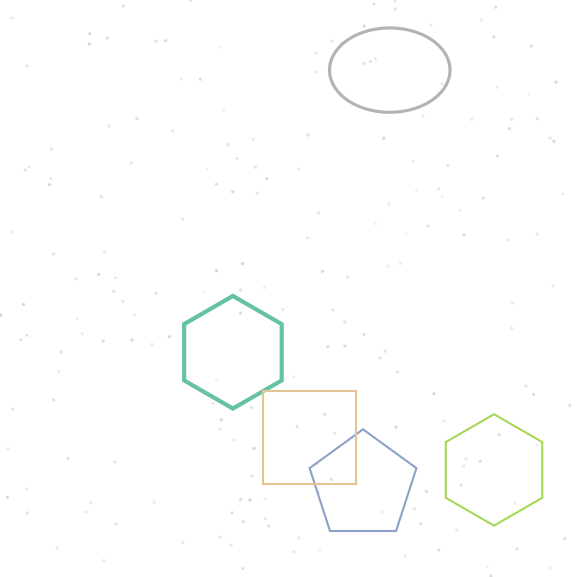[{"shape": "hexagon", "thickness": 2, "radius": 0.49, "center": [0.403, 0.389]}, {"shape": "pentagon", "thickness": 1, "radius": 0.49, "center": [0.629, 0.158]}, {"shape": "hexagon", "thickness": 1, "radius": 0.48, "center": [0.855, 0.185]}, {"shape": "square", "thickness": 1, "radius": 0.4, "center": [0.536, 0.242]}, {"shape": "oval", "thickness": 1.5, "radius": 0.52, "center": [0.675, 0.878]}]